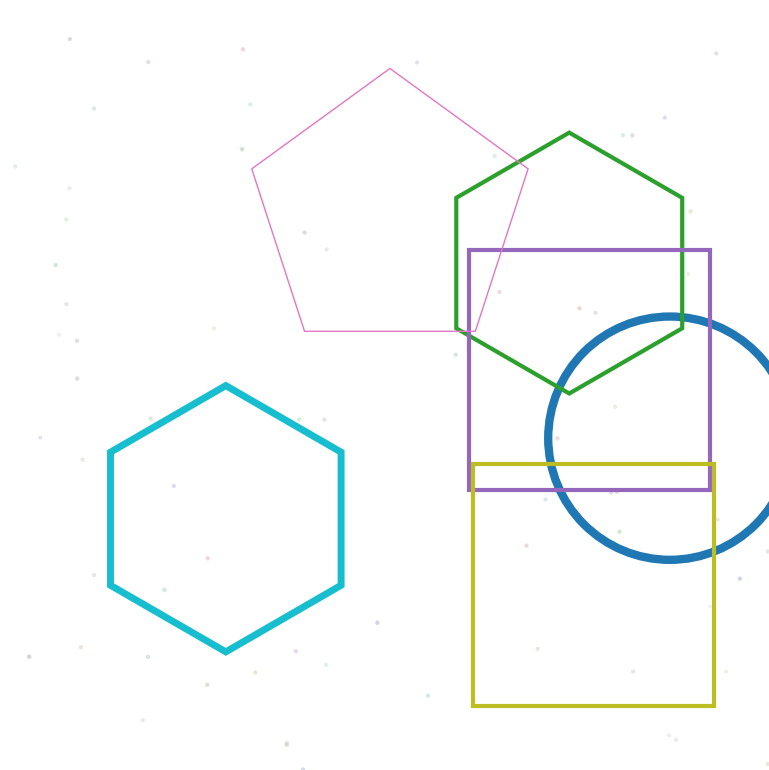[{"shape": "circle", "thickness": 3, "radius": 0.79, "center": [0.87, 0.431]}, {"shape": "hexagon", "thickness": 1.5, "radius": 0.85, "center": [0.739, 0.658]}, {"shape": "square", "thickness": 1.5, "radius": 0.78, "center": [0.766, 0.519]}, {"shape": "pentagon", "thickness": 0.5, "radius": 0.94, "center": [0.506, 0.722]}, {"shape": "square", "thickness": 1.5, "radius": 0.78, "center": [0.771, 0.24]}, {"shape": "hexagon", "thickness": 2.5, "radius": 0.86, "center": [0.293, 0.326]}]